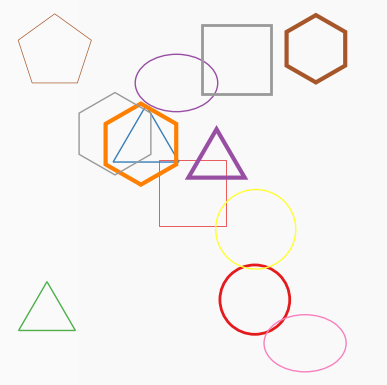[{"shape": "circle", "thickness": 2, "radius": 0.45, "center": [0.658, 0.222]}, {"shape": "square", "thickness": 0.5, "radius": 0.43, "center": [0.497, 0.499]}, {"shape": "triangle", "thickness": 1, "radius": 0.49, "center": [0.377, 0.628]}, {"shape": "triangle", "thickness": 1, "radius": 0.42, "center": [0.121, 0.184]}, {"shape": "oval", "thickness": 1, "radius": 0.53, "center": [0.455, 0.784]}, {"shape": "triangle", "thickness": 3, "radius": 0.42, "center": [0.559, 0.581]}, {"shape": "hexagon", "thickness": 3, "radius": 0.53, "center": [0.364, 0.626]}, {"shape": "circle", "thickness": 1, "radius": 0.52, "center": [0.66, 0.404]}, {"shape": "hexagon", "thickness": 3, "radius": 0.44, "center": [0.815, 0.873]}, {"shape": "pentagon", "thickness": 0.5, "radius": 0.5, "center": [0.141, 0.865]}, {"shape": "oval", "thickness": 1, "radius": 0.53, "center": [0.787, 0.108]}, {"shape": "hexagon", "thickness": 1, "radius": 0.53, "center": [0.297, 0.653]}, {"shape": "square", "thickness": 2, "radius": 0.45, "center": [0.609, 0.845]}]